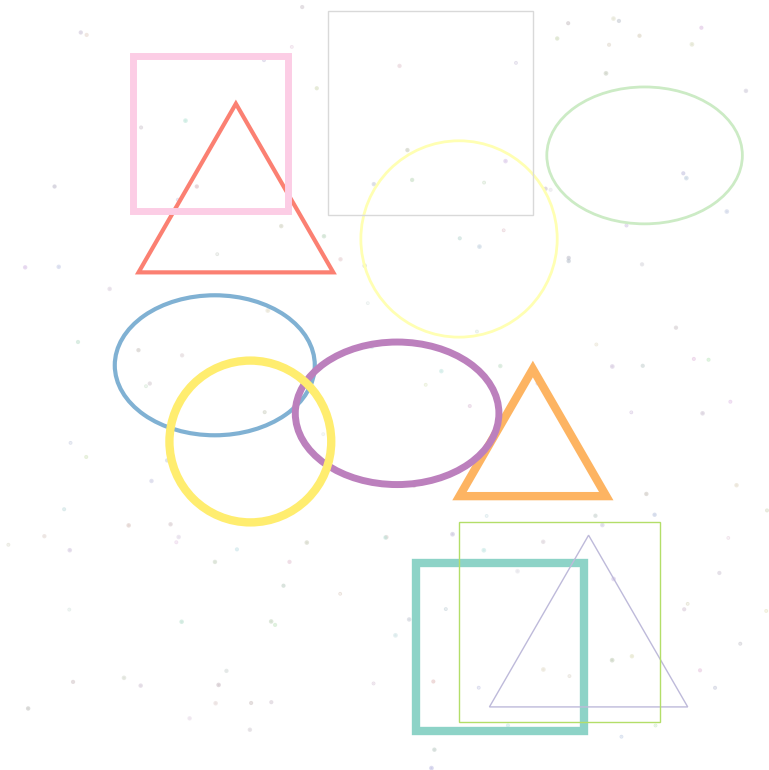[{"shape": "square", "thickness": 3, "radius": 0.54, "center": [0.649, 0.16]}, {"shape": "circle", "thickness": 1, "radius": 0.64, "center": [0.596, 0.69]}, {"shape": "triangle", "thickness": 0.5, "radius": 0.74, "center": [0.764, 0.156]}, {"shape": "triangle", "thickness": 1.5, "radius": 0.73, "center": [0.306, 0.719]}, {"shape": "oval", "thickness": 1.5, "radius": 0.65, "center": [0.279, 0.526]}, {"shape": "triangle", "thickness": 3, "radius": 0.55, "center": [0.692, 0.411]}, {"shape": "square", "thickness": 0.5, "radius": 0.65, "center": [0.726, 0.192]}, {"shape": "square", "thickness": 2.5, "radius": 0.5, "center": [0.273, 0.826]}, {"shape": "square", "thickness": 0.5, "radius": 0.66, "center": [0.559, 0.853]}, {"shape": "oval", "thickness": 2.5, "radius": 0.66, "center": [0.516, 0.463]}, {"shape": "oval", "thickness": 1, "radius": 0.63, "center": [0.837, 0.798]}, {"shape": "circle", "thickness": 3, "radius": 0.53, "center": [0.325, 0.427]}]